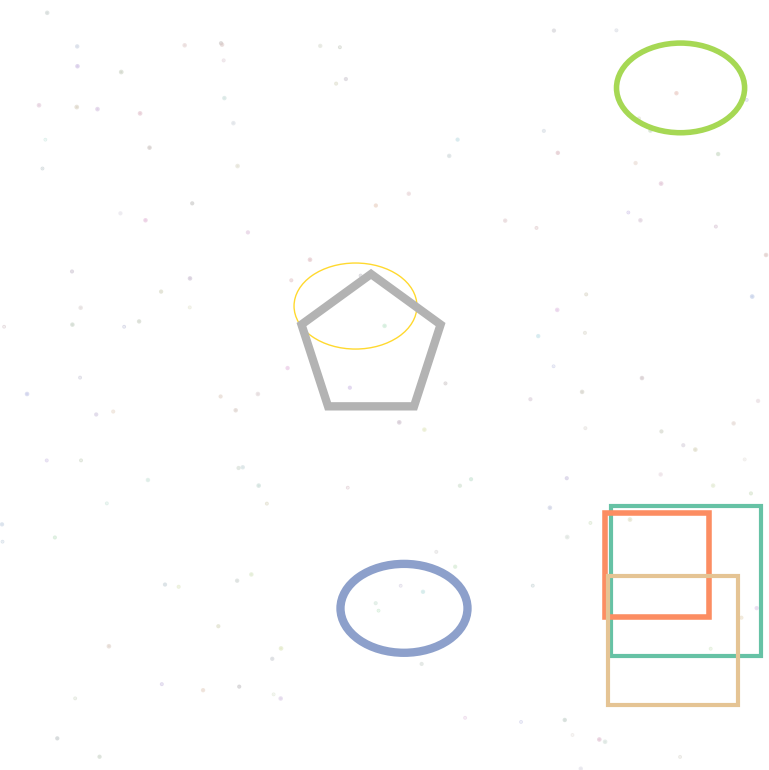[{"shape": "square", "thickness": 1.5, "radius": 0.49, "center": [0.891, 0.245]}, {"shape": "square", "thickness": 2, "radius": 0.34, "center": [0.853, 0.266]}, {"shape": "oval", "thickness": 3, "radius": 0.41, "center": [0.525, 0.21]}, {"shape": "oval", "thickness": 2, "radius": 0.42, "center": [0.884, 0.886]}, {"shape": "oval", "thickness": 0.5, "radius": 0.4, "center": [0.462, 0.603]}, {"shape": "square", "thickness": 1.5, "radius": 0.42, "center": [0.874, 0.168]}, {"shape": "pentagon", "thickness": 3, "radius": 0.47, "center": [0.482, 0.549]}]